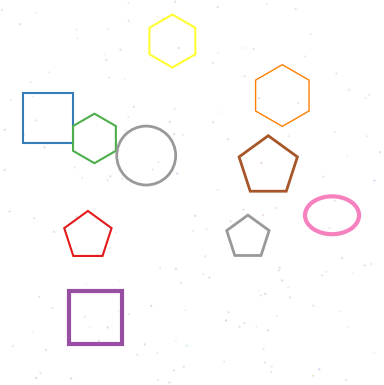[{"shape": "pentagon", "thickness": 1.5, "radius": 0.32, "center": [0.228, 0.387]}, {"shape": "square", "thickness": 1.5, "radius": 0.32, "center": [0.125, 0.693]}, {"shape": "hexagon", "thickness": 1.5, "radius": 0.32, "center": [0.245, 0.64]}, {"shape": "square", "thickness": 3, "radius": 0.35, "center": [0.248, 0.175]}, {"shape": "hexagon", "thickness": 1, "radius": 0.4, "center": [0.733, 0.752]}, {"shape": "hexagon", "thickness": 1.5, "radius": 0.34, "center": [0.448, 0.893]}, {"shape": "pentagon", "thickness": 2, "radius": 0.4, "center": [0.697, 0.568]}, {"shape": "oval", "thickness": 3, "radius": 0.35, "center": [0.862, 0.441]}, {"shape": "circle", "thickness": 2, "radius": 0.38, "center": [0.38, 0.596]}, {"shape": "pentagon", "thickness": 2, "radius": 0.29, "center": [0.644, 0.383]}]